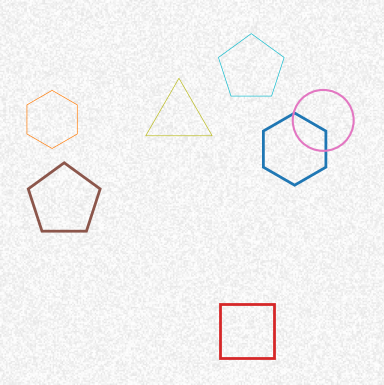[{"shape": "hexagon", "thickness": 2, "radius": 0.47, "center": [0.765, 0.613]}, {"shape": "hexagon", "thickness": 0.5, "radius": 0.38, "center": [0.135, 0.69]}, {"shape": "square", "thickness": 2, "radius": 0.35, "center": [0.641, 0.14]}, {"shape": "pentagon", "thickness": 2, "radius": 0.49, "center": [0.167, 0.479]}, {"shape": "circle", "thickness": 1.5, "radius": 0.4, "center": [0.84, 0.687]}, {"shape": "triangle", "thickness": 0.5, "radius": 0.5, "center": [0.465, 0.697]}, {"shape": "pentagon", "thickness": 0.5, "radius": 0.45, "center": [0.653, 0.823]}]